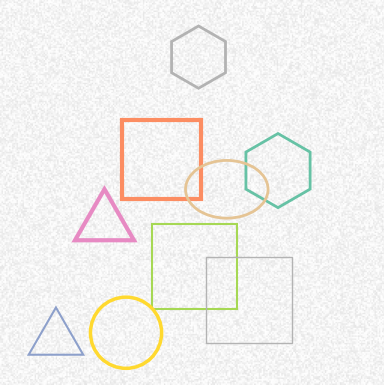[{"shape": "hexagon", "thickness": 2, "radius": 0.48, "center": [0.722, 0.557]}, {"shape": "square", "thickness": 3, "radius": 0.52, "center": [0.419, 0.585]}, {"shape": "triangle", "thickness": 1.5, "radius": 0.41, "center": [0.145, 0.12]}, {"shape": "triangle", "thickness": 3, "radius": 0.44, "center": [0.271, 0.42]}, {"shape": "square", "thickness": 1.5, "radius": 0.55, "center": [0.506, 0.308]}, {"shape": "circle", "thickness": 2.5, "radius": 0.46, "center": [0.327, 0.136]}, {"shape": "oval", "thickness": 2, "radius": 0.54, "center": [0.589, 0.508]}, {"shape": "hexagon", "thickness": 2, "radius": 0.4, "center": [0.516, 0.852]}, {"shape": "square", "thickness": 1, "radius": 0.56, "center": [0.646, 0.221]}]